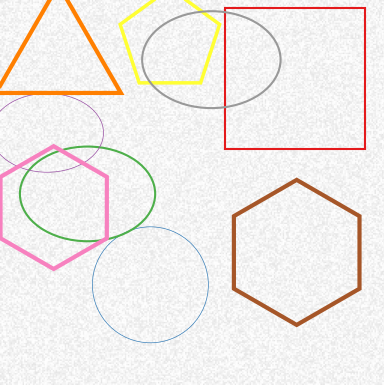[{"shape": "square", "thickness": 1.5, "radius": 0.91, "center": [0.766, 0.796]}, {"shape": "circle", "thickness": 0.5, "radius": 0.75, "center": [0.391, 0.26]}, {"shape": "oval", "thickness": 1.5, "radius": 0.88, "center": [0.227, 0.496]}, {"shape": "oval", "thickness": 0.5, "radius": 0.73, "center": [0.123, 0.655]}, {"shape": "triangle", "thickness": 3, "radius": 0.94, "center": [0.152, 0.852]}, {"shape": "pentagon", "thickness": 2.5, "radius": 0.68, "center": [0.441, 0.895]}, {"shape": "hexagon", "thickness": 3, "radius": 0.94, "center": [0.771, 0.344]}, {"shape": "hexagon", "thickness": 3, "radius": 0.8, "center": [0.139, 0.461]}, {"shape": "oval", "thickness": 1.5, "radius": 0.9, "center": [0.549, 0.845]}]